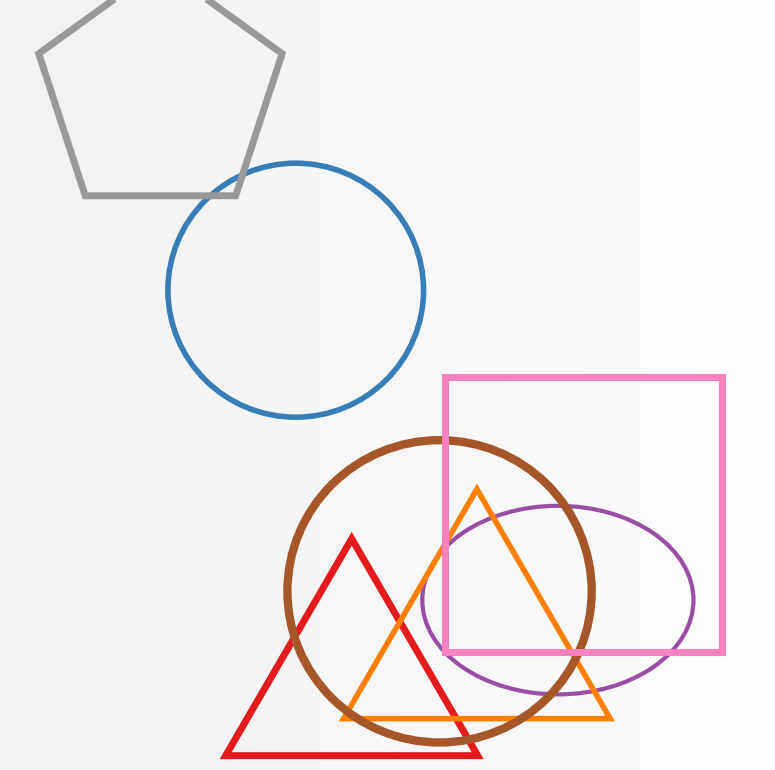[{"shape": "triangle", "thickness": 2.5, "radius": 0.94, "center": [0.454, 0.113]}, {"shape": "circle", "thickness": 2, "radius": 0.82, "center": [0.382, 0.623]}, {"shape": "oval", "thickness": 1.5, "radius": 0.87, "center": [0.72, 0.221]}, {"shape": "triangle", "thickness": 2, "radius": 0.99, "center": [0.615, 0.166]}, {"shape": "circle", "thickness": 3, "radius": 0.98, "center": [0.567, 0.232]}, {"shape": "square", "thickness": 2.5, "radius": 0.89, "center": [0.753, 0.332]}, {"shape": "pentagon", "thickness": 2.5, "radius": 0.83, "center": [0.207, 0.879]}]